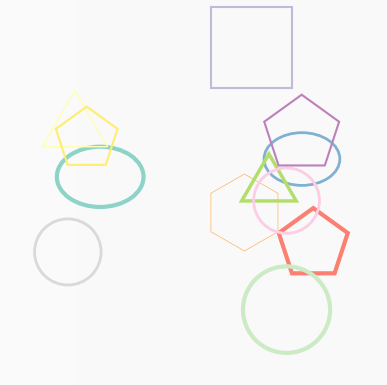[{"shape": "oval", "thickness": 3, "radius": 0.56, "center": [0.258, 0.541]}, {"shape": "triangle", "thickness": 1, "radius": 0.49, "center": [0.193, 0.667]}, {"shape": "square", "thickness": 1.5, "radius": 0.52, "center": [0.649, 0.877]}, {"shape": "pentagon", "thickness": 3, "radius": 0.47, "center": [0.808, 0.366]}, {"shape": "oval", "thickness": 2, "radius": 0.49, "center": [0.779, 0.587]}, {"shape": "hexagon", "thickness": 0.5, "radius": 0.5, "center": [0.631, 0.448]}, {"shape": "triangle", "thickness": 2.5, "radius": 0.41, "center": [0.694, 0.519]}, {"shape": "circle", "thickness": 2, "radius": 0.42, "center": [0.739, 0.479]}, {"shape": "circle", "thickness": 2, "radius": 0.43, "center": [0.175, 0.346]}, {"shape": "pentagon", "thickness": 1.5, "radius": 0.51, "center": [0.779, 0.652]}, {"shape": "circle", "thickness": 3, "radius": 0.56, "center": [0.74, 0.196]}, {"shape": "pentagon", "thickness": 1.5, "radius": 0.42, "center": [0.224, 0.639]}]